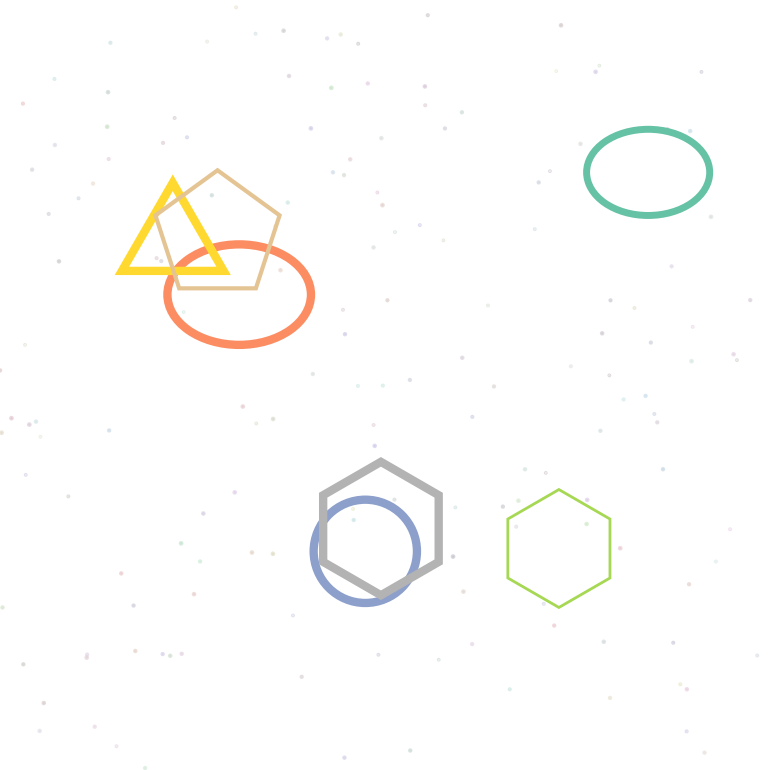[{"shape": "oval", "thickness": 2.5, "radius": 0.4, "center": [0.842, 0.776]}, {"shape": "oval", "thickness": 3, "radius": 0.47, "center": [0.311, 0.617]}, {"shape": "circle", "thickness": 3, "radius": 0.34, "center": [0.474, 0.284]}, {"shape": "hexagon", "thickness": 1, "radius": 0.38, "center": [0.726, 0.288]}, {"shape": "triangle", "thickness": 3, "radius": 0.38, "center": [0.224, 0.686]}, {"shape": "pentagon", "thickness": 1.5, "radius": 0.42, "center": [0.283, 0.694]}, {"shape": "hexagon", "thickness": 3, "radius": 0.43, "center": [0.495, 0.314]}]